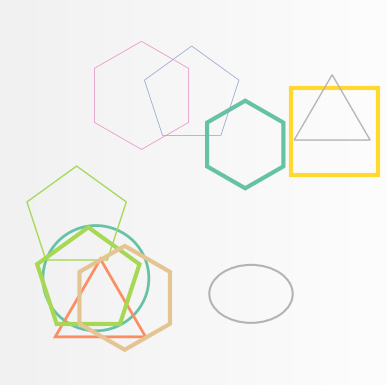[{"shape": "circle", "thickness": 2, "radius": 0.68, "center": [0.247, 0.277]}, {"shape": "hexagon", "thickness": 3, "radius": 0.57, "center": [0.633, 0.625]}, {"shape": "triangle", "thickness": 2, "radius": 0.67, "center": [0.259, 0.192]}, {"shape": "pentagon", "thickness": 0.5, "radius": 0.64, "center": [0.495, 0.752]}, {"shape": "hexagon", "thickness": 0.5, "radius": 0.7, "center": [0.365, 0.752]}, {"shape": "pentagon", "thickness": 1, "radius": 0.67, "center": [0.198, 0.434]}, {"shape": "pentagon", "thickness": 3, "radius": 0.69, "center": [0.228, 0.271]}, {"shape": "square", "thickness": 3, "radius": 0.56, "center": [0.864, 0.659]}, {"shape": "hexagon", "thickness": 3, "radius": 0.67, "center": [0.322, 0.226]}, {"shape": "oval", "thickness": 1.5, "radius": 0.54, "center": [0.648, 0.237]}, {"shape": "triangle", "thickness": 1, "radius": 0.57, "center": [0.857, 0.693]}]